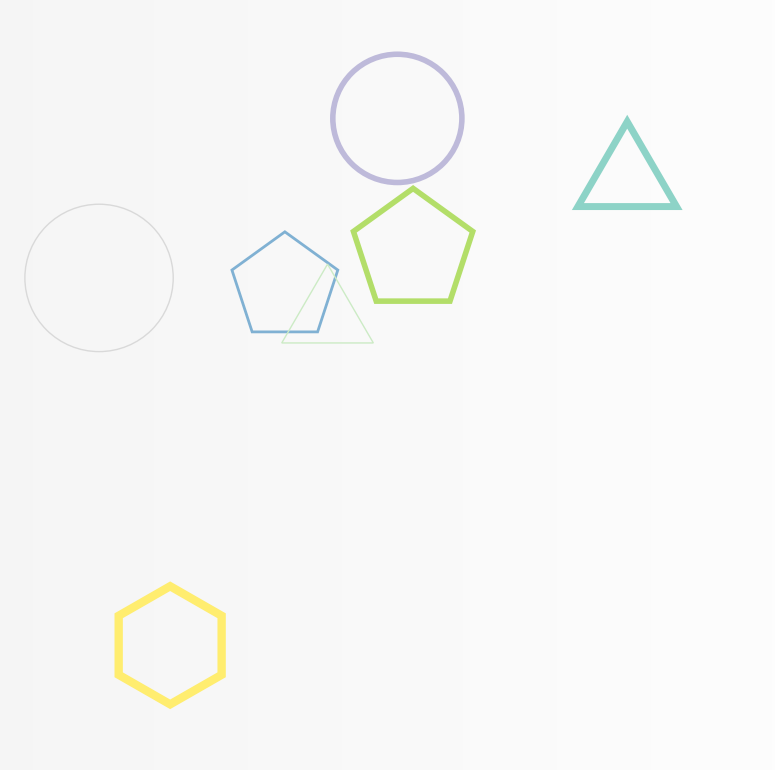[{"shape": "triangle", "thickness": 2.5, "radius": 0.37, "center": [0.809, 0.768]}, {"shape": "circle", "thickness": 2, "radius": 0.42, "center": [0.513, 0.846]}, {"shape": "pentagon", "thickness": 1, "radius": 0.36, "center": [0.368, 0.627]}, {"shape": "pentagon", "thickness": 2, "radius": 0.4, "center": [0.533, 0.674]}, {"shape": "circle", "thickness": 0.5, "radius": 0.48, "center": [0.128, 0.639]}, {"shape": "triangle", "thickness": 0.5, "radius": 0.34, "center": [0.423, 0.589]}, {"shape": "hexagon", "thickness": 3, "radius": 0.38, "center": [0.22, 0.162]}]